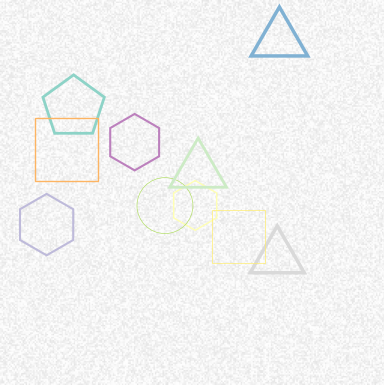[{"shape": "pentagon", "thickness": 2, "radius": 0.42, "center": [0.191, 0.722]}, {"shape": "hexagon", "thickness": 1, "radius": 0.32, "center": [0.507, 0.466]}, {"shape": "hexagon", "thickness": 1.5, "radius": 0.4, "center": [0.121, 0.417]}, {"shape": "triangle", "thickness": 2.5, "radius": 0.42, "center": [0.726, 0.897]}, {"shape": "square", "thickness": 1, "radius": 0.41, "center": [0.173, 0.612]}, {"shape": "circle", "thickness": 0.5, "radius": 0.36, "center": [0.428, 0.466]}, {"shape": "triangle", "thickness": 2.5, "radius": 0.41, "center": [0.72, 0.332]}, {"shape": "hexagon", "thickness": 1.5, "radius": 0.37, "center": [0.35, 0.631]}, {"shape": "triangle", "thickness": 2, "radius": 0.43, "center": [0.515, 0.556]}, {"shape": "square", "thickness": 0.5, "radius": 0.35, "center": [0.62, 0.385]}]